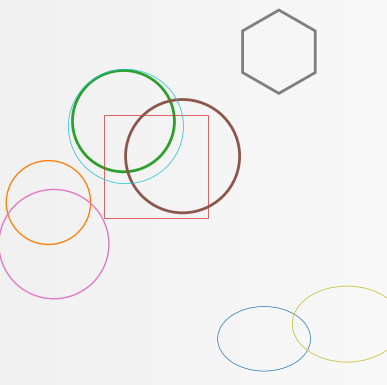[{"shape": "oval", "thickness": 0.5, "radius": 0.6, "center": [0.681, 0.12]}, {"shape": "circle", "thickness": 1, "radius": 0.54, "center": [0.125, 0.474]}, {"shape": "circle", "thickness": 2, "radius": 0.66, "center": [0.319, 0.685]}, {"shape": "square", "thickness": 0.5, "radius": 0.67, "center": [0.403, 0.567]}, {"shape": "circle", "thickness": 2, "radius": 0.74, "center": [0.471, 0.594]}, {"shape": "circle", "thickness": 1, "radius": 0.71, "center": [0.139, 0.366]}, {"shape": "hexagon", "thickness": 2, "radius": 0.54, "center": [0.72, 0.866]}, {"shape": "oval", "thickness": 0.5, "radius": 0.71, "center": [0.896, 0.158]}, {"shape": "circle", "thickness": 0.5, "radius": 0.74, "center": [0.325, 0.671]}]